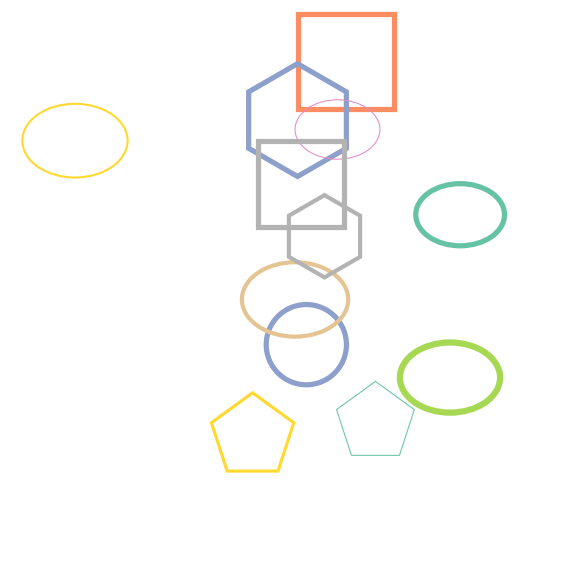[{"shape": "pentagon", "thickness": 0.5, "radius": 0.35, "center": [0.65, 0.268]}, {"shape": "oval", "thickness": 2.5, "radius": 0.38, "center": [0.797, 0.627]}, {"shape": "square", "thickness": 2.5, "radius": 0.41, "center": [0.6, 0.893]}, {"shape": "circle", "thickness": 2.5, "radius": 0.35, "center": [0.53, 0.402]}, {"shape": "hexagon", "thickness": 2.5, "radius": 0.49, "center": [0.515, 0.791]}, {"shape": "oval", "thickness": 0.5, "radius": 0.37, "center": [0.584, 0.775]}, {"shape": "oval", "thickness": 3, "radius": 0.43, "center": [0.779, 0.345]}, {"shape": "oval", "thickness": 1, "radius": 0.46, "center": [0.13, 0.756]}, {"shape": "pentagon", "thickness": 1.5, "radius": 0.37, "center": [0.437, 0.244]}, {"shape": "oval", "thickness": 2, "radius": 0.46, "center": [0.511, 0.481]}, {"shape": "square", "thickness": 2.5, "radius": 0.37, "center": [0.522, 0.68]}, {"shape": "hexagon", "thickness": 2, "radius": 0.36, "center": [0.562, 0.59]}]